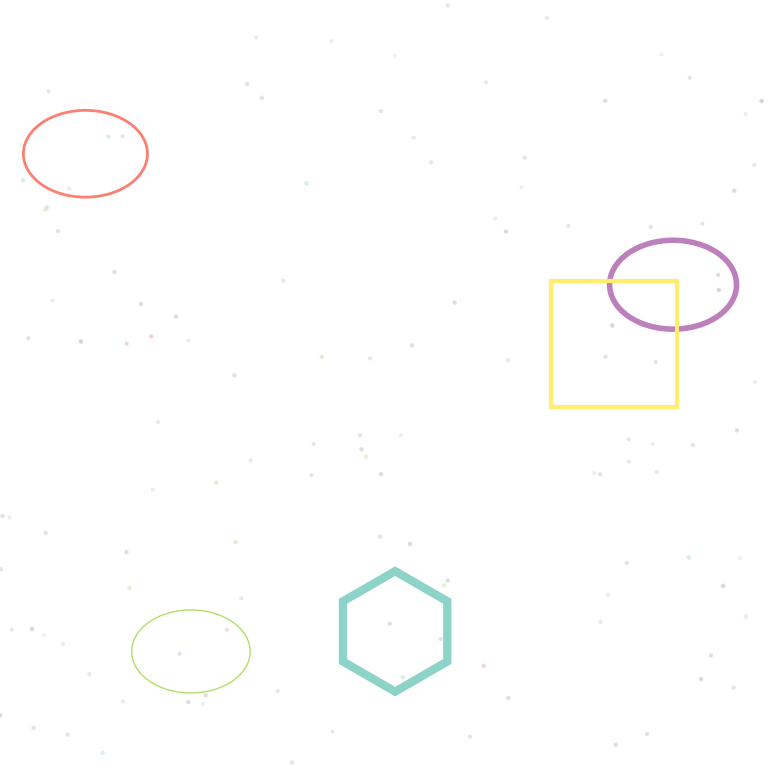[{"shape": "hexagon", "thickness": 3, "radius": 0.39, "center": [0.513, 0.18]}, {"shape": "oval", "thickness": 1, "radius": 0.4, "center": [0.111, 0.8]}, {"shape": "oval", "thickness": 0.5, "radius": 0.38, "center": [0.248, 0.154]}, {"shape": "oval", "thickness": 2, "radius": 0.41, "center": [0.874, 0.63]}, {"shape": "square", "thickness": 1.5, "radius": 0.41, "center": [0.798, 0.553]}]